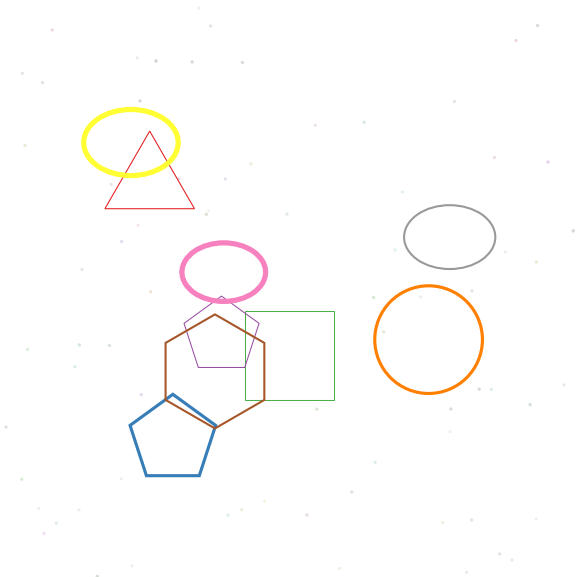[{"shape": "triangle", "thickness": 0.5, "radius": 0.45, "center": [0.259, 0.682]}, {"shape": "pentagon", "thickness": 1.5, "radius": 0.39, "center": [0.299, 0.238]}, {"shape": "square", "thickness": 0.5, "radius": 0.39, "center": [0.501, 0.383]}, {"shape": "pentagon", "thickness": 0.5, "radius": 0.34, "center": [0.384, 0.418]}, {"shape": "circle", "thickness": 1.5, "radius": 0.47, "center": [0.742, 0.411]}, {"shape": "oval", "thickness": 2.5, "radius": 0.41, "center": [0.227, 0.752]}, {"shape": "hexagon", "thickness": 1, "radius": 0.49, "center": [0.372, 0.356]}, {"shape": "oval", "thickness": 2.5, "radius": 0.36, "center": [0.387, 0.528]}, {"shape": "oval", "thickness": 1, "radius": 0.39, "center": [0.779, 0.589]}]